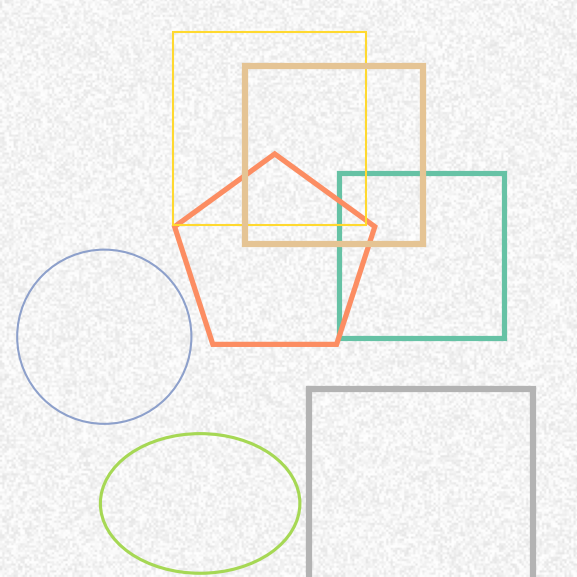[{"shape": "square", "thickness": 2.5, "radius": 0.71, "center": [0.73, 0.556]}, {"shape": "pentagon", "thickness": 2.5, "radius": 0.91, "center": [0.476, 0.55]}, {"shape": "circle", "thickness": 1, "radius": 0.75, "center": [0.181, 0.416]}, {"shape": "oval", "thickness": 1.5, "radius": 0.86, "center": [0.347, 0.127]}, {"shape": "square", "thickness": 1, "radius": 0.84, "center": [0.467, 0.777]}, {"shape": "square", "thickness": 3, "radius": 0.77, "center": [0.578, 0.73]}, {"shape": "square", "thickness": 3, "radius": 0.97, "center": [0.729, 0.132]}]